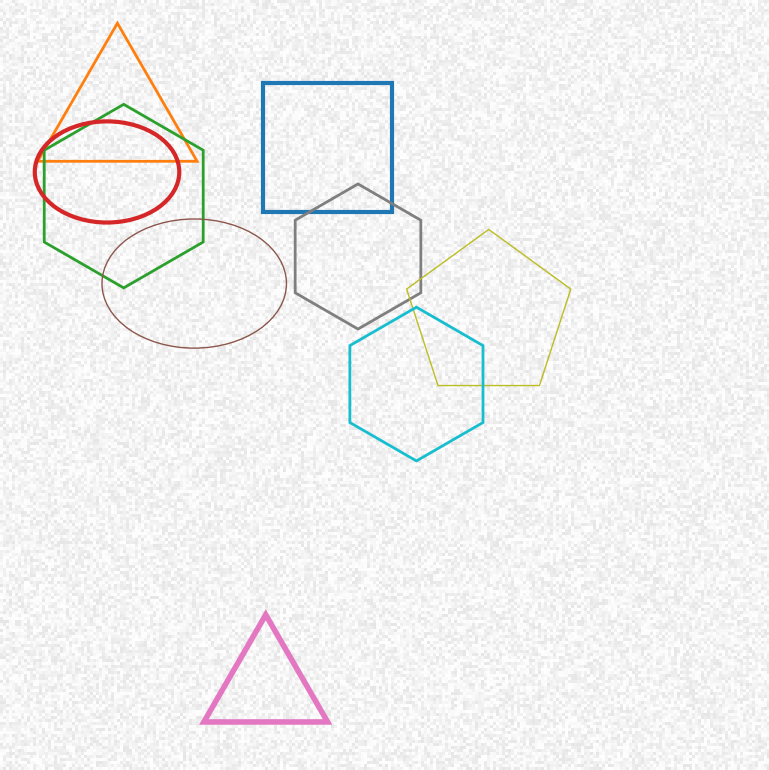[{"shape": "square", "thickness": 1.5, "radius": 0.42, "center": [0.426, 0.808]}, {"shape": "triangle", "thickness": 1, "radius": 0.6, "center": [0.152, 0.85]}, {"shape": "hexagon", "thickness": 1, "radius": 0.6, "center": [0.161, 0.745]}, {"shape": "oval", "thickness": 1.5, "radius": 0.47, "center": [0.139, 0.777]}, {"shape": "oval", "thickness": 0.5, "radius": 0.6, "center": [0.252, 0.632]}, {"shape": "triangle", "thickness": 2, "radius": 0.46, "center": [0.345, 0.109]}, {"shape": "hexagon", "thickness": 1, "radius": 0.47, "center": [0.465, 0.667]}, {"shape": "pentagon", "thickness": 0.5, "radius": 0.56, "center": [0.635, 0.59]}, {"shape": "hexagon", "thickness": 1, "radius": 0.5, "center": [0.541, 0.501]}]